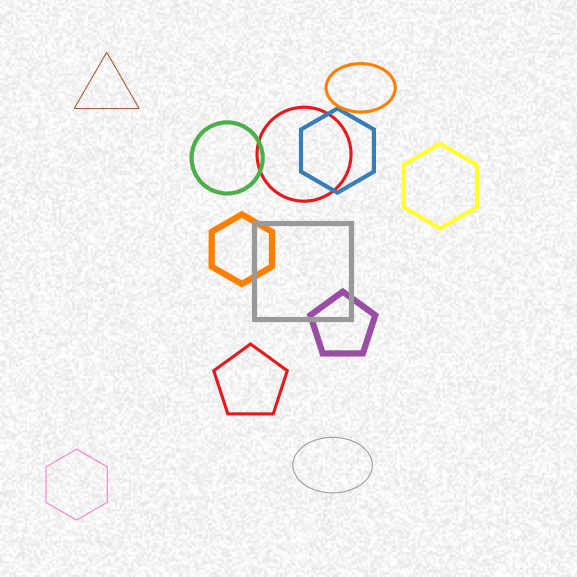[{"shape": "circle", "thickness": 1.5, "radius": 0.41, "center": [0.526, 0.732]}, {"shape": "pentagon", "thickness": 1.5, "radius": 0.33, "center": [0.434, 0.337]}, {"shape": "hexagon", "thickness": 2, "radius": 0.36, "center": [0.584, 0.738]}, {"shape": "circle", "thickness": 2, "radius": 0.31, "center": [0.393, 0.726]}, {"shape": "pentagon", "thickness": 3, "radius": 0.3, "center": [0.594, 0.435]}, {"shape": "hexagon", "thickness": 3, "radius": 0.3, "center": [0.419, 0.568]}, {"shape": "oval", "thickness": 1.5, "radius": 0.3, "center": [0.625, 0.847]}, {"shape": "hexagon", "thickness": 2, "radius": 0.37, "center": [0.762, 0.677]}, {"shape": "triangle", "thickness": 0.5, "radius": 0.32, "center": [0.185, 0.844]}, {"shape": "hexagon", "thickness": 0.5, "radius": 0.31, "center": [0.133, 0.16]}, {"shape": "square", "thickness": 2.5, "radius": 0.42, "center": [0.523, 0.53]}, {"shape": "oval", "thickness": 0.5, "radius": 0.34, "center": [0.576, 0.194]}]